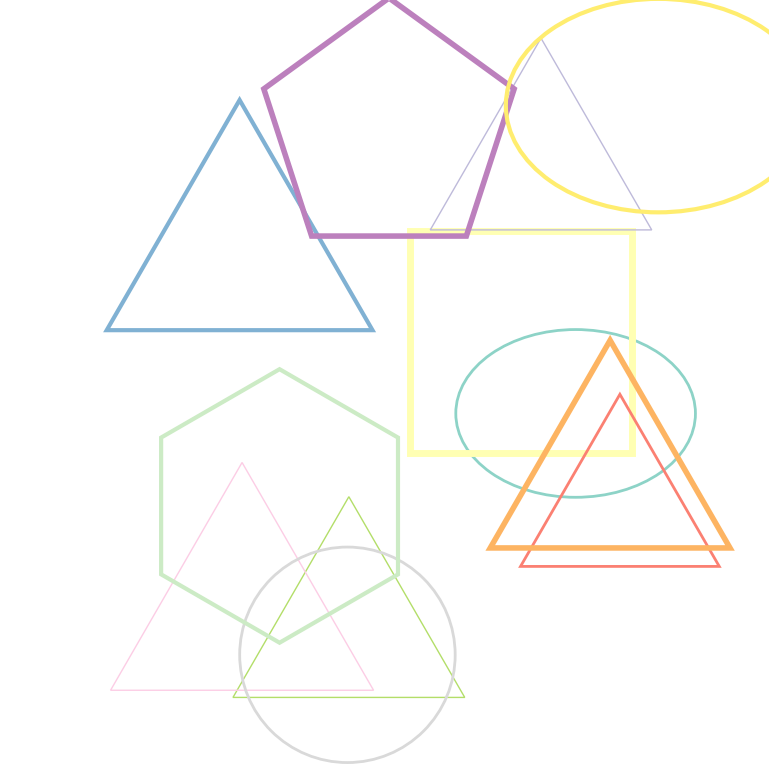[{"shape": "oval", "thickness": 1, "radius": 0.78, "center": [0.748, 0.463]}, {"shape": "square", "thickness": 2.5, "radius": 0.72, "center": [0.676, 0.555]}, {"shape": "triangle", "thickness": 0.5, "radius": 0.83, "center": [0.703, 0.784]}, {"shape": "triangle", "thickness": 1, "radius": 0.75, "center": [0.805, 0.339]}, {"shape": "triangle", "thickness": 1.5, "radius": 1.0, "center": [0.311, 0.671]}, {"shape": "triangle", "thickness": 2, "radius": 0.9, "center": [0.792, 0.378]}, {"shape": "triangle", "thickness": 0.5, "radius": 0.87, "center": [0.453, 0.181]}, {"shape": "triangle", "thickness": 0.5, "radius": 0.99, "center": [0.314, 0.202]}, {"shape": "circle", "thickness": 1, "radius": 0.7, "center": [0.451, 0.15]}, {"shape": "pentagon", "thickness": 2, "radius": 0.85, "center": [0.505, 0.832]}, {"shape": "hexagon", "thickness": 1.5, "radius": 0.89, "center": [0.363, 0.343]}, {"shape": "oval", "thickness": 1.5, "radius": 0.99, "center": [0.855, 0.863]}]